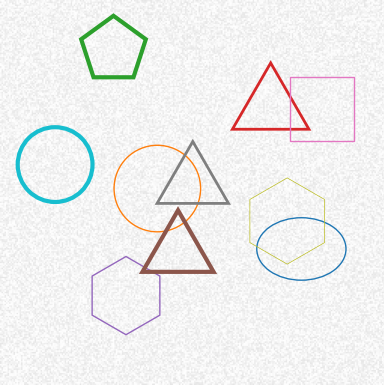[{"shape": "oval", "thickness": 1, "radius": 0.58, "center": [0.783, 0.353]}, {"shape": "circle", "thickness": 1, "radius": 0.56, "center": [0.409, 0.51]}, {"shape": "pentagon", "thickness": 3, "radius": 0.44, "center": [0.295, 0.871]}, {"shape": "triangle", "thickness": 2, "radius": 0.57, "center": [0.703, 0.722]}, {"shape": "hexagon", "thickness": 1, "radius": 0.51, "center": [0.327, 0.232]}, {"shape": "triangle", "thickness": 3, "radius": 0.53, "center": [0.462, 0.347]}, {"shape": "square", "thickness": 1, "radius": 0.42, "center": [0.836, 0.716]}, {"shape": "triangle", "thickness": 2, "radius": 0.54, "center": [0.501, 0.525]}, {"shape": "hexagon", "thickness": 0.5, "radius": 0.56, "center": [0.746, 0.426]}, {"shape": "circle", "thickness": 3, "radius": 0.49, "center": [0.143, 0.573]}]